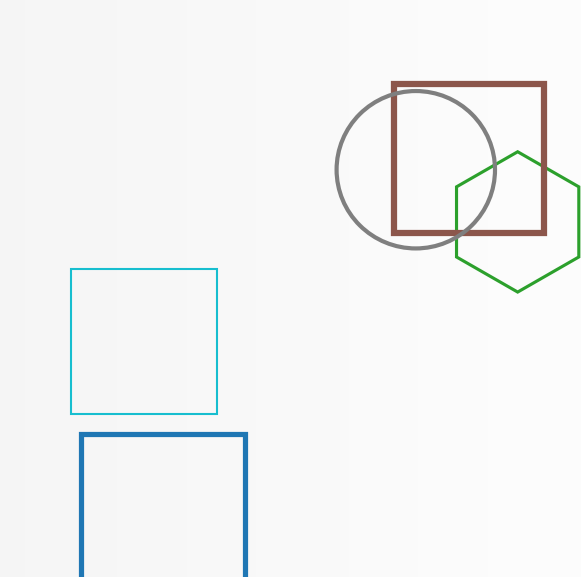[{"shape": "square", "thickness": 2.5, "radius": 0.71, "center": [0.281, 0.106]}, {"shape": "hexagon", "thickness": 1.5, "radius": 0.61, "center": [0.891, 0.615]}, {"shape": "square", "thickness": 3, "radius": 0.64, "center": [0.807, 0.725]}, {"shape": "circle", "thickness": 2, "radius": 0.68, "center": [0.715, 0.705]}, {"shape": "square", "thickness": 1, "radius": 0.63, "center": [0.248, 0.408]}]